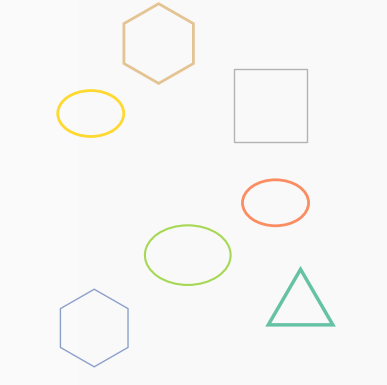[{"shape": "triangle", "thickness": 2.5, "radius": 0.48, "center": [0.776, 0.204]}, {"shape": "oval", "thickness": 2, "radius": 0.43, "center": [0.711, 0.473]}, {"shape": "hexagon", "thickness": 1, "radius": 0.5, "center": [0.243, 0.148]}, {"shape": "oval", "thickness": 1.5, "radius": 0.55, "center": [0.485, 0.337]}, {"shape": "oval", "thickness": 2, "radius": 0.43, "center": [0.234, 0.705]}, {"shape": "hexagon", "thickness": 2, "radius": 0.52, "center": [0.409, 0.887]}, {"shape": "square", "thickness": 1, "radius": 0.47, "center": [0.697, 0.726]}]